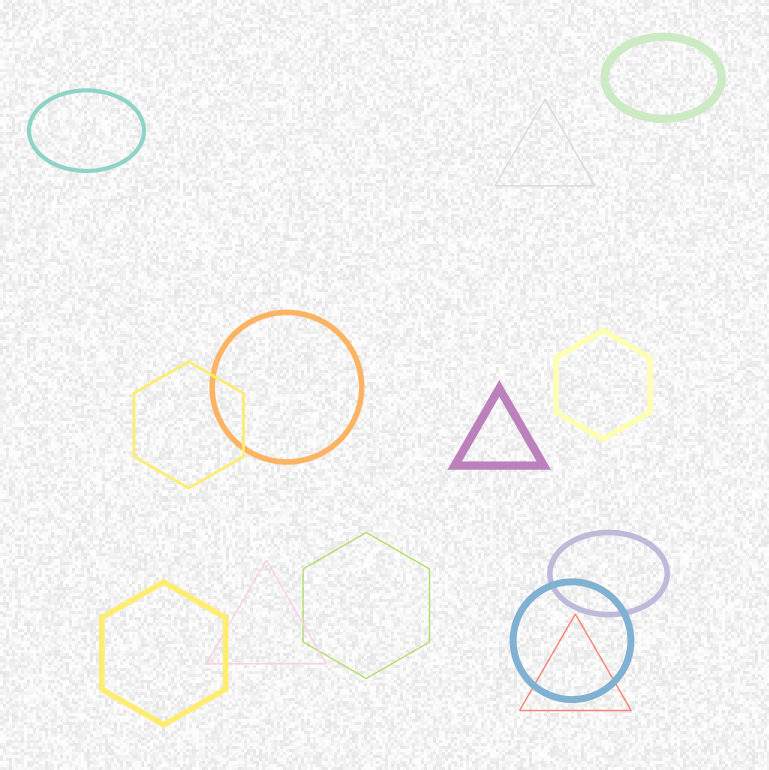[{"shape": "oval", "thickness": 1.5, "radius": 0.37, "center": [0.112, 0.83]}, {"shape": "hexagon", "thickness": 2, "radius": 0.35, "center": [0.783, 0.5]}, {"shape": "oval", "thickness": 2, "radius": 0.38, "center": [0.79, 0.255]}, {"shape": "triangle", "thickness": 0.5, "radius": 0.42, "center": [0.747, 0.119]}, {"shape": "circle", "thickness": 2.5, "radius": 0.38, "center": [0.743, 0.168]}, {"shape": "circle", "thickness": 2, "radius": 0.49, "center": [0.373, 0.497]}, {"shape": "hexagon", "thickness": 0.5, "radius": 0.47, "center": [0.476, 0.214]}, {"shape": "triangle", "thickness": 0.5, "radius": 0.45, "center": [0.346, 0.183]}, {"shape": "triangle", "thickness": 0.5, "radius": 0.37, "center": [0.708, 0.796]}, {"shape": "triangle", "thickness": 3, "radius": 0.33, "center": [0.648, 0.429]}, {"shape": "oval", "thickness": 3, "radius": 0.38, "center": [0.861, 0.899]}, {"shape": "hexagon", "thickness": 2, "radius": 0.46, "center": [0.213, 0.151]}, {"shape": "hexagon", "thickness": 1, "radius": 0.41, "center": [0.245, 0.448]}]